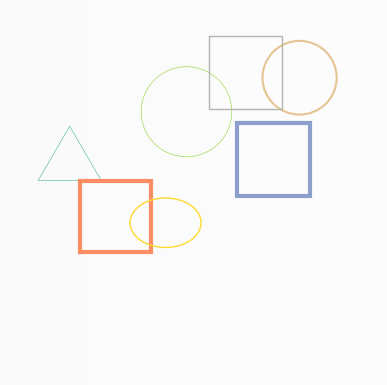[{"shape": "triangle", "thickness": 0.5, "radius": 0.47, "center": [0.18, 0.578]}, {"shape": "square", "thickness": 3, "radius": 0.46, "center": [0.298, 0.438]}, {"shape": "square", "thickness": 3, "radius": 0.47, "center": [0.706, 0.585]}, {"shape": "circle", "thickness": 0.5, "radius": 0.58, "center": [0.481, 0.71]}, {"shape": "oval", "thickness": 1, "radius": 0.46, "center": [0.427, 0.421]}, {"shape": "circle", "thickness": 1.5, "radius": 0.48, "center": [0.773, 0.798]}, {"shape": "square", "thickness": 1, "radius": 0.47, "center": [0.634, 0.812]}]